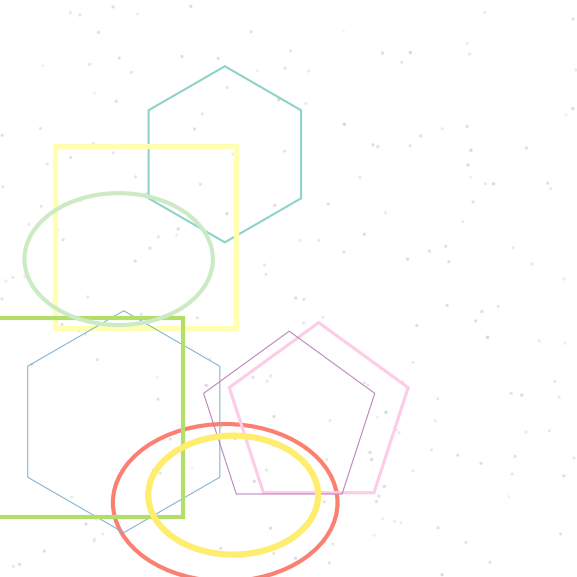[{"shape": "hexagon", "thickness": 1, "radius": 0.76, "center": [0.389, 0.732]}, {"shape": "square", "thickness": 2.5, "radius": 0.78, "center": [0.253, 0.589]}, {"shape": "oval", "thickness": 2, "radius": 0.97, "center": [0.39, 0.129]}, {"shape": "hexagon", "thickness": 0.5, "radius": 0.96, "center": [0.214, 0.269]}, {"shape": "square", "thickness": 2, "radius": 0.86, "center": [0.144, 0.277]}, {"shape": "pentagon", "thickness": 1.5, "radius": 0.81, "center": [0.552, 0.278]}, {"shape": "pentagon", "thickness": 0.5, "radius": 0.78, "center": [0.501, 0.27]}, {"shape": "oval", "thickness": 2, "radius": 0.82, "center": [0.206, 0.551]}, {"shape": "oval", "thickness": 3, "radius": 0.74, "center": [0.404, 0.142]}]